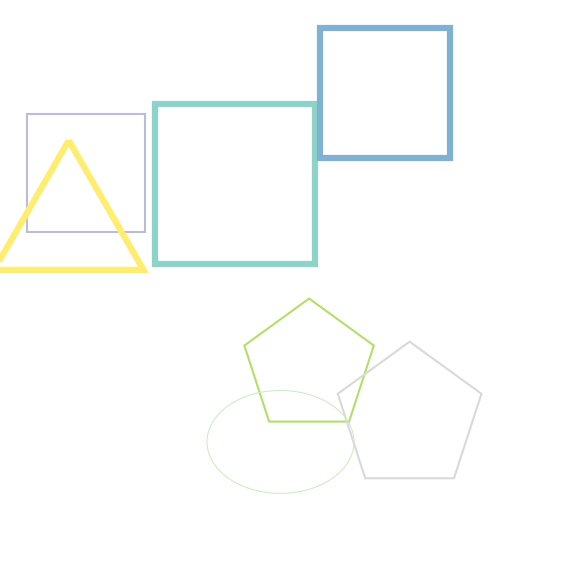[{"shape": "square", "thickness": 3, "radius": 0.69, "center": [0.407, 0.681]}, {"shape": "square", "thickness": 1, "radius": 0.51, "center": [0.149, 0.7]}, {"shape": "square", "thickness": 3, "radius": 0.56, "center": [0.666, 0.838]}, {"shape": "pentagon", "thickness": 1, "radius": 0.59, "center": [0.535, 0.364]}, {"shape": "pentagon", "thickness": 1, "radius": 0.65, "center": [0.709, 0.277]}, {"shape": "oval", "thickness": 0.5, "radius": 0.64, "center": [0.486, 0.234]}, {"shape": "triangle", "thickness": 3, "radius": 0.75, "center": [0.119, 0.606]}]